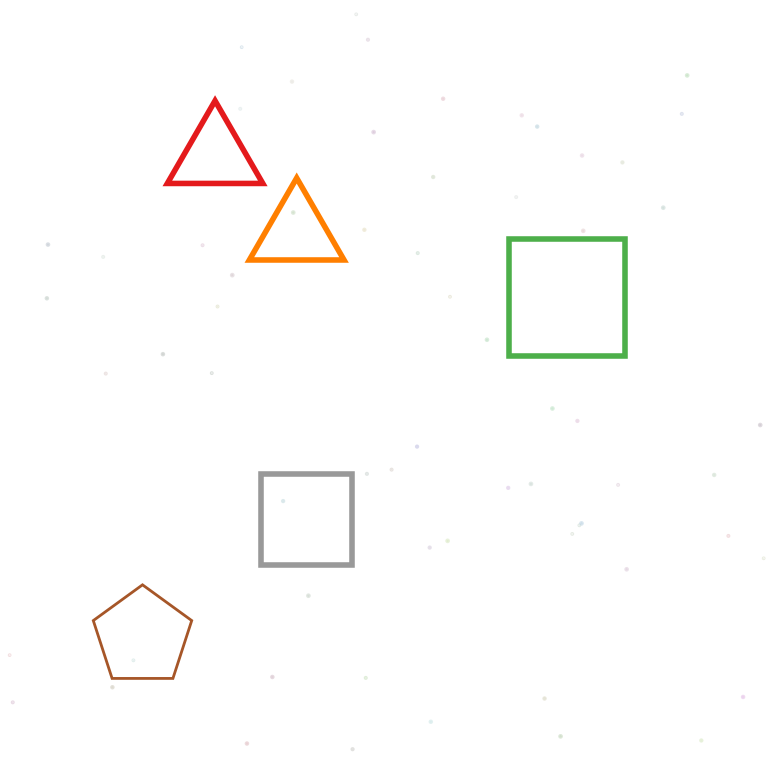[{"shape": "triangle", "thickness": 2, "radius": 0.36, "center": [0.279, 0.798]}, {"shape": "square", "thickness": 2, "radius": 0.38, "center": [0.736, 0.614]}, {"shape": "triangle", "thickness": 2, "radius": 0.35, "center": [0.385, 0.698]}, {"shape": "pentagon", "thickness": 1, "radius": 0.34, "center": [0.185, 0.173]}, {"shape": "square", "thickness": 2, "radius": 0.3, "center": [0.398, 0.325]}]